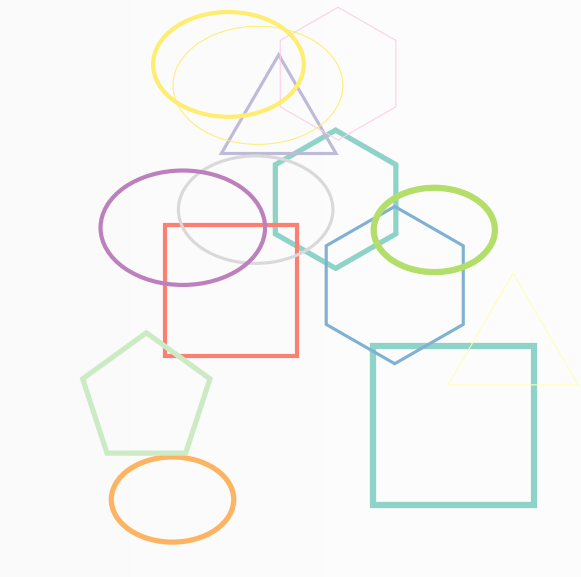[{"shape": "hexagon", "thickness": 2.5, "radius": 0.6, "center": [0.577, 0.654]}, {"shape": "square", "thickness": 3, "radius": 0.69, "center": [0.781, 0.262]}, {"shape": "triangle", "thickness": 0.5, "radius": 0.65, "center": [0.883, 0.397]}, {"shape": "triangle", "thickness": 1.5, "radius": 0.57, "center": [0.479, 0.79]}, {"shape": "square", "thickness": 2, "radius": 0.57, "center": [0.397, 0.496]}, {"shape": "hexagon", "thickness": 1.5, "radius": 0.68, "center": [0.679, 0.505]}, {"shape": "oval", "thickness": 2.5, "radius": 0.53, "center": [0.297, 0.134]}, {"shape": "oval", "thickness": 3, "radius": 0.52, "center": [0.747, 0.601]}, {"shape": "hexagon", "thickness": 0.5, "radius": 0.57, "center": [0.582, 0.872]}, {"shape": "oval", "thickness": 1.5, "radius": 0.66, "center": [0.44, 0.636]}, {"shape": "oval", "thickness": 2, "radius": 0.71, "center": [0.314, 0.605]}, {"shape": "pentagon", "thickness": 2.5, "radius": 0.58, "center": [0.252, 0.308]}, {"shape": "oval", "thickness": 2, "radius": 0.65, "center": [0.393, 0.888]}, {"shape": "oval", "thickness": 0.5, "radius": 0.73, "center": [0.444, 0.851]}]